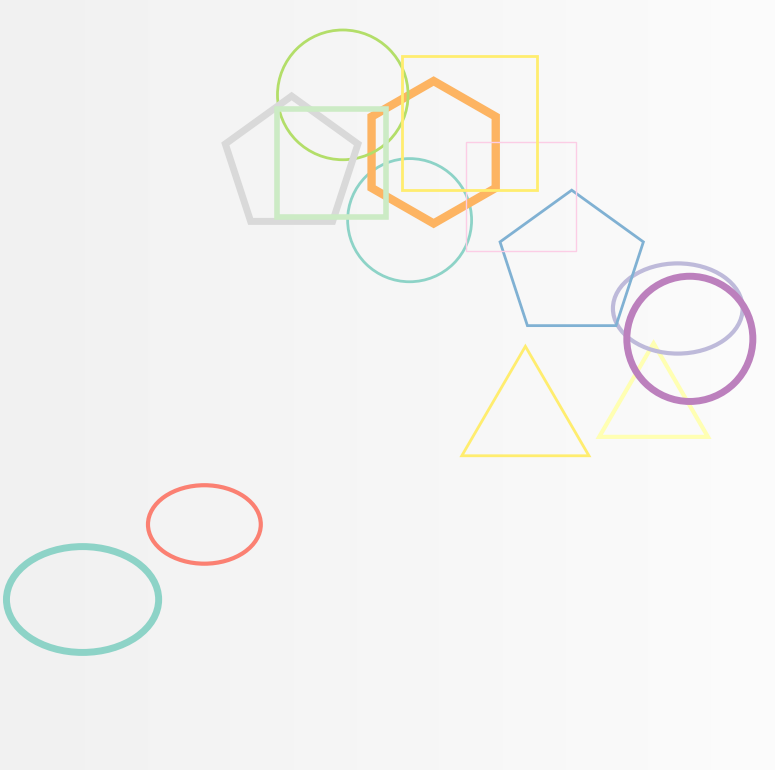[{"shape": "oval", "thickness": 2.5, "radius": 0.49, "center": [0.107, 0.221]}, {"shape": "circle", "thickness": 1, "radius": 0.4, "center": [0.529, 0.714]}, {"shape": "triangle", "thickness": 1.5, "radius": 0.4, "center": [0.843, 0.473]}, {"shape": "oval", "thickness": 1.5, "radius": 0.42, "center": [0.875, 0.599]}, {"shape": "oval", "thickness": 1.5, "radius": 0.36, "center": [0.264, 0.319]}, {"shape": "pentagon", "thickness": 1, "radius": 0.49, "center": [0.738, 0.656]}, {"shape": "hexagon", "thickness": 3, "radius": 0.46, "center": [0.56, 0.802]}, {"shape": "circle", "thickness": 1, "radius": 0.42, "center": [0.442, 0.877]}, {"shape": "square", "thickness": 0.5, "radius": 0.36, "center": [0.673, 0.744]}, {"shape": "pentagon", "thickness": 2.5, "radius": 0.45, "center": [0.376, 0.785]}, {"shape": "circle", "thickness": 2.5, "radius": 0.41, "center": [0.89, 0.56]}, {"shape": "square", "thickness": 2, "radius": 0.35, "center": [0.428, 0.789]}, {"shape": "square", "thickness": 1, "radius": 0.44, "center": [0.606, 0.84]}, {"shape": "triangle", "thickness": 1, "radius": 0.47, "center": [0.678, 0.455]}]